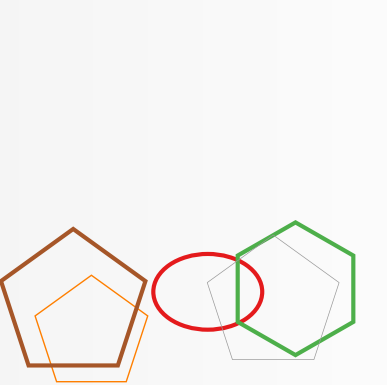[{"shape": "oval", "thickness": 3, "radius": 0.7, "center": [0.536, 0.242]}, {"shape": "hexagon", "thickness": 3, "radius": 0.86, "center": [0.763, 0.25]}, {"shape": "pentagon", "thickness": 1, "radius": 0.76, "center": [0.236, 0.132]}, {"shape": "pentagon", "thickness": 3, "radius": 0.98, "center": [0.189, 0.209]}, {"shape": "pentagon", "thickness": 0.5, "radius": 0.89, "center": [0.705, 0.211]}]